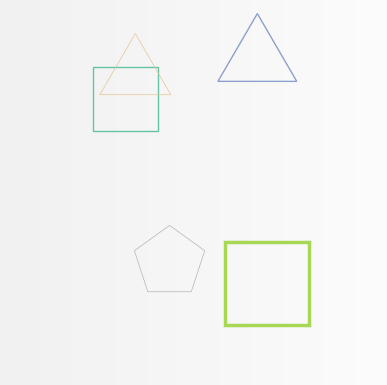[{"shape": "square", "thickness": 1, "radius": 0.41, "center": [0.324, 0.743]}, {"shape": "triangle", "thickness": 1, "radius": 0.59, "center": [0.664, 0.847]}, {"shape": "square", "thickness": 2.5, "radius": 0.54, "center": [0.69, 0.265]}, {"shape": "triangle", "thickness": 0.5, "radius": 0.53, "center": [0.349, 0.807]}, {"shape": "pentagon", "thickness": 0.5, "radius": 0.48, "center": [0.438, 0.319]}]